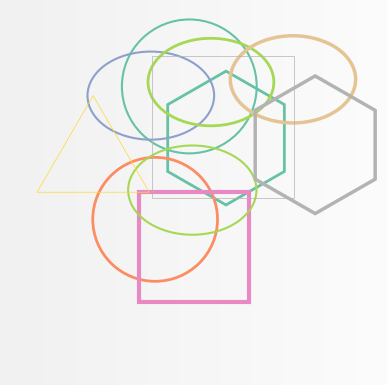[{"shape": "hexagon", "thickness": 2, "radius": 0.87, "center": [0.583, 0.641]}, {"shape": "circle", "thickness": 1.5, "radius": 0.87, "center": [0.489, 0.776]}, {"shape": "circle", "thickness": 2, "radius": 0.8, "center": [0.4, 0.43]}, {"shape": "oval", "thickness": 1.5, "radius": 0.82, "center": [0.389, 0.752]}, {"shape": "square", "thickness": 3, "radius": 0.71, "center": [0.501, 0.358]}, {"shape": "oval", "thickness": 1.5, "radius": 0.83, "center": [0.496, 0.506]}, {"shape": "oval", "thickness": 2, "radius": 0.81, "center": [0.544, 0.787]}, {"shape": "triangle", "thickness": 0.5, "radius": 0.84, "center": [0.24, 0.584]}, {"shape": "oval", "thickness": 2.5, "radius": 0.81, "center": [0.756, 0.794]}, {"shape": "hexagon", "thickness": 2.5, "radius": 0.89, "center": [0.813, 0.624]}, {"shape": "square", "thickness": 0.5, "radius": 0.92, "center": [0.575, 0.67]}]